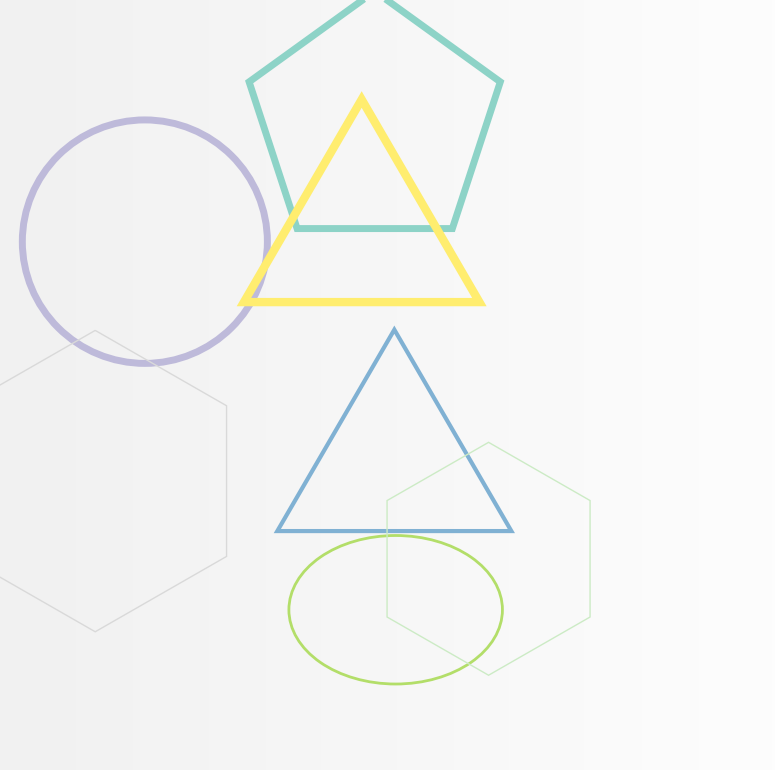[{"shape": "pentagon", "thickness": 2.5, "radius": 0.85, "center": [0.484, 0.841]}, {"shape": "circle", "thickness": 2.5, "radius": 0.79, "center": [0.187, 0.686]}, {"shape": "triangle", "thickness": 1.5, "radius": 0.87, "center": [0.509, 0.397]}, {"shape": "oval", "thickness": 1, "radius": 0.69, "center": [0.511, 0.208]}, {"shape": "hexagon", "thickness": 0.5, "radius": 0.98, "center": [0.123, 0.375]}, {"shape": "hexagon", "thickness": 0.5, "radius": 0.76, "center": [0.63, 0.274]}, {"shape": "triangle", "thickness": 3, "radius": 0.88, "center": [0.467, 0.695]}]